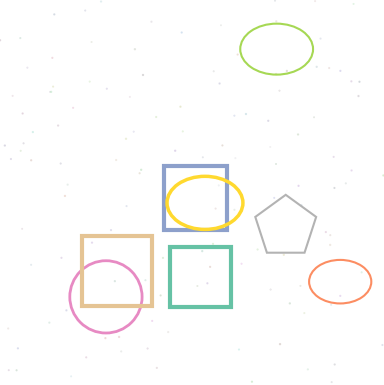[{"shape": "square", "thickness": 3, "radius": 0.39, "center": [0.521, 0.281]}, {"shape": "oval", "thickness": 1.5, "radius": 0.4, "center": [0.884, 0.268]}, {"shape": "square", "thickness": 3, "radius": 0.41, "center": [0.508, 0.486]}, {"shape": "circle", "thickness": 2, "radius": 0.47, "center": [0.275, 0.229]}, {"shape": "oval", "thickness": 1.5, "radius": 0.47, "center": [0.719, 0.872]}, {"shape": "oval", "thickness": 2.5, "radius": 0.49, "center": [0.532, 0.473]}, {"shape": "square", "thickness": 3, "radius": 0.46, "center": [0.304, 0.297]}, {"shape": "pentagon", "thickness": 1.5, "radius": 0.42, "center": [0.742, 0.411]}]